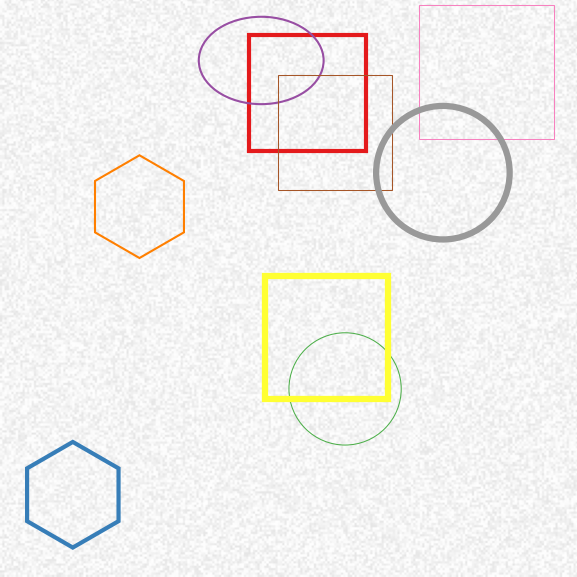[{"shape": "square", "thickness": 2, "radius": 0.5, "center": [0.533, 0.838]}, {"shape": "hexagon", "thickness": 2, "radius": 0.46, "center": [0.126, 0.142]}, {"shape": "circle", "thickness": 0.5, "radius": 0.49, "center": [0.598, 0.326]}, {"shape": "oval", "thickness": 1, "radius": 0.54, "center": [0.452, 0.894]}, {"shape": "hexagon", "thickness": 1, "radius": 0.44, "center": [0.242, 0.641]}, {"shape": "square", "thickness": 3, "radius": 0.53, "center": [0.565, 0.415]}, {"shape": "square", "thickness": 0.5, "radius": 0.5, "center": [0.58, 0.77]}, {"shape": "square", "thickness": 0.5, "radius": 0.58, "center": [0.842, 0.874]}, {"shape": "circle", "thickness": 3, "radius": 0.58, "center": [0.767, 0.7]}]